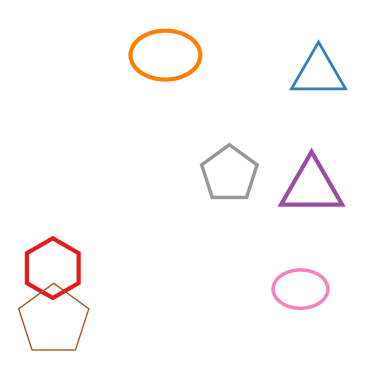[{"shape": "hexagon", "thickness": 3, "radius": 0.39, "center": [0.137, 0.304]}, {"shape": "triangle", "thickness": 2, "radius": 0.41, "center": [0.827, 0.81]}, {"shape": "triangle", "thickness": 3, "radius": 0.46, "center": [0.809, 0.514]}, {"shape": "oval", "thickness": 3, "radius": 0.45, "center": [0.43, 0.857]}, {"shape": "pentagon", "thickness": 1, "radius": 0.48, "center": [0.14, 0.168]}, {"shape": "oval", "thickness": 2.5, "radius": 0.36, "center": [0.78, 0.249]}, {"shape": "pentagon", "thickness": 2.5, "radius": 0.38, "center": [0.596, 0.548]}]